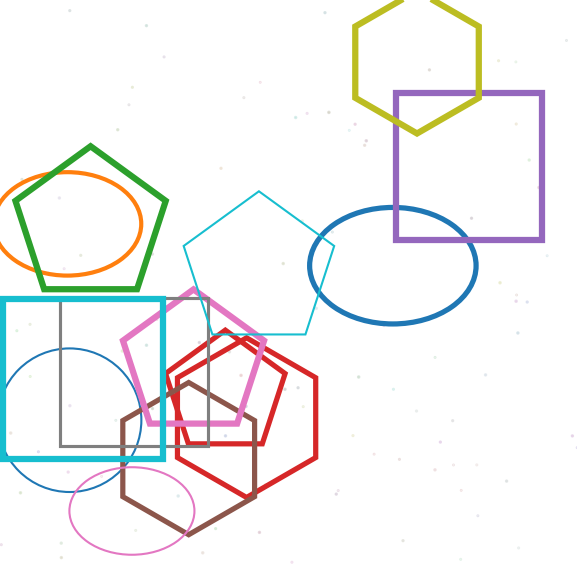[{"shape": "circle", "thickness": 1, "radius": 0.62, "center": [0.12, 0.271]}, {"shape": "oval", "thickness": 2.5, "radius": 0.72, "center": [0.68, 0.539]}, {"shape": "oval", "thickness": 2, "radius": 0.64, "center": [0.117, 0.611]}, {"shape": "pentagon", "thickness": 3, "radius": 0.68, "center": [0.157, 0.609]}, {"shape": "hexagon", "thickness": 2.5, "radius": 0.69, "center": [0.427, 0.276]}, {"shape": "pentagon", "thickness": 2.5, "radius": 0.54, "center": [0.39, 0.319]}, {"shape": "square", "thickness": 3, "radius": 0.64, "center": [0.812, 0.71]}, {"shape": "hexagon", "thickness": 2.5, "radius": 0.66, "center": [0.327, 0.205]}, {"shape": "pentagon", "thickness": 3, "radius": 0.64, "center": [0.335, 0.37]}, {"shape": "oval", "thickness": 1, "radius": 0.54, "center": [0.228, 0.114]}, {"shape": "square", "thickness": 1.5, "radius": 0.64, "center": [0.233, 0.356]}, {"shape": "hexagon", "thickness": 3, "radius": 0.62, "center": [0.722, 0.891]}, {"shape": "square", "thickness": 3, "radius": 0.69, "center": [0.143, 0.342]}, {"shape": "pentagon", "thickness": 1, "radius": 0.69, "center": [0.448, 0.531]}]